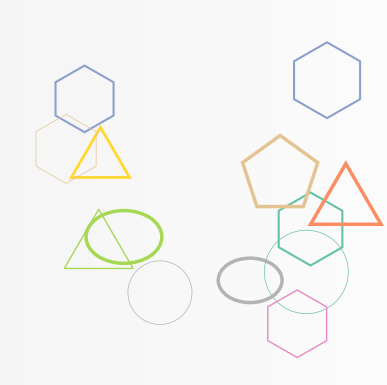[{"shape": "circle", "thickness": 0.5, "radius": 0.54, "center": [0.791, 0.294]}, {"shape": "hexagon", "thickness": 1.5, "radius": 0.47, "center": [0.801, 0.405]}, {"shape": "triangle", "thickness": 2.5, "radius": 0.53, "center": [0.892, 0.47]}, {"shape": "hexagon", "thickness": 1.5, "radius": 0.43, "center": [0.218, 0.743]}, {"shape": "hexagon", "thickness": 1.5, "radius": 0.49, "center": [0.844, 0.792]}, {"shape": "hexagon", "thickness": 1, "radius": 0.44, "center": [0.767, 0.159]}, {"shape": "triangle", "thickness": 1, "radius": 0.51, "center": [0.255, 0.354]}, {"shape": "oval", "thickness": 2.5, "radius": 0.49, "center": [0.32, 0.385]}, {"shape": "triangle", "thickness": 2, "radius": 0.43, "center": [0.259, 0.582]}, {"shape": "hexagon", "thickness": 0.5, "radius": 0.45, "center": [0.17, 0.613]}, {"shape": "pentagon", "thickness": 2.5, "radius": 0.51, "center": [0.723, 0.546]}, {"shape": "oval", "thickness": 2.5, "radius": 0.41, "center": [0.646, 0.272]}, {"shape": "circle", "thickness": 0.5, "radius": 0.41, "center": [0.413, 0.24]}]